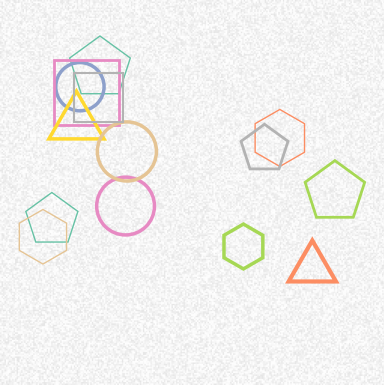[{"shape": "pentagon", "thickness": 1, "radius": 0.36, "center": [0.135, 0.429]}, {"shape": "pentagon", "thickness": 1, "radius": 0.41, "center": [0.26, 0.824]}, {"shape": "hexagon", "thickness": 1, "radius": 0.37, "center": [0.727, 0.642]}, {"shape": "triangle", "thickness": 3, "radius": 0.35, "center": [0.811, 0.304]}, {"shape": "circle", "thickness": 2.5, "radius": 0.31, "center": [0.208, 0.775]}, {"shape": "circle", "thickness": 2.5, "radius": 0.38, "center": [0.326, 0.465]}, {"shape": "square", "thickness": 2, "radius": 0.42, "center": [0.225, 0.761]}, {"shape": "hexagon", "thickness": 2.5, "radius": 0.29, "center": [0.632, 0.36]}, {"shape": "pentagon", "thickness": 2, "radius": 0.41, "center": [0.87, 0.501]}, {"shape": "triangle", "thickness": 2.5, "radius": 0.41, "center": [0.199, 0.681]}, {"shape": "circle", "thickness": 2.5, "radius": 0.38, "center": [0.33, 0.607]}, {"shape": "hexagon", "thickness": 1, "radius": 0.35, "center": [0.112, 0.385]}, {"shape": "pentagon", "thickness": 2, "radius": 0.32, "center": [0.687, 0.613]}, {"shape": "square", "thickness": 1.5, "radius": 0.32, "center": [0.256, 0.748]}]